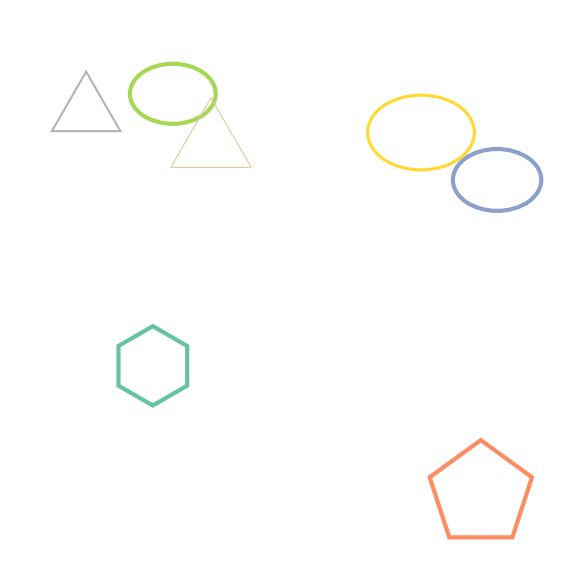[{"shape": "hexagon", "thickness": 2, "radius": 0.34, "center": [0.265, 0.366]}, {"shape": "pentagon", "thickness": 2, "radius": 0.47, "center": [0.833, 0.144]}, {"shape": "oval", "thickness": 2, "radius": 0.38, "center": [0.861, 0.688]}, {"shape": "oval", "thickness": 2, "radius": 0.37, "center": [0.299, 0.837]}, {"shape": "oval", "thickness": 1.5, "radius": 0.46, "center": [0.729, 0.77]}, {"shape": "triangle", "thickness": 0.5, "radius": 0.4, "center": [0.365, 0.75]}, {"shape": "triangle", "thickness": 1, "radius": 0.34, "center": [0.149, 0.806]}]